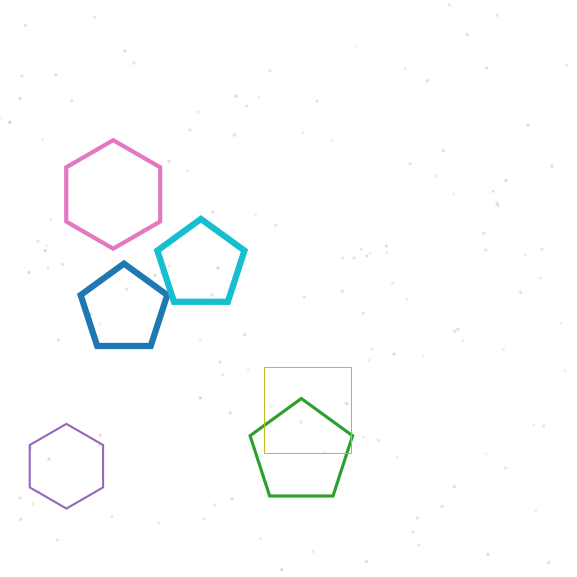[{"shape": "pentagon", "thickness": 3, "radius": 0.39, "center": [0.215, 0.464]}, {"shape": "pentagon", "thickness": 1.5, "radius": 0.47, "center": [0.522, 0.216]}, {"shape": "hexagon", "thickness": 1, "radius": 0.37, "center": [0.115, 0.192]}, {"shape": "hexagon", "thickness": 2, "radius": 0.47, "center": [0.196, 0.662]}, {"shape": "square", "thickness": 0.5, "radius": 0.37, "center": [0.532, 0.289]}, {"shape": "pentagon", "thickness": 3, "radius": 0.4, "center": [0.348, 0.541]}]